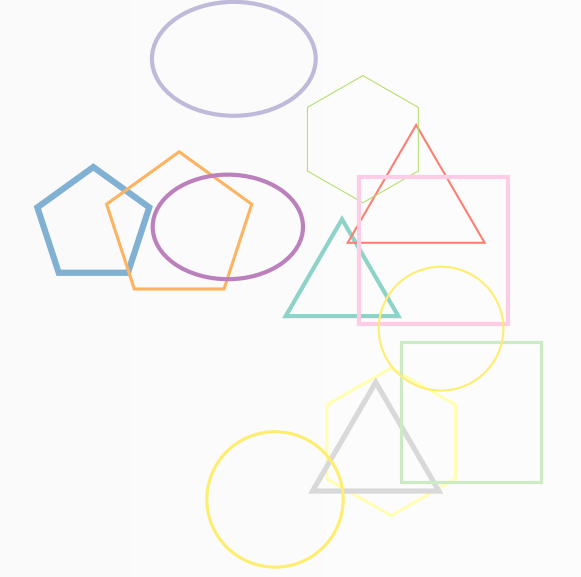[{"shape": "triangle", "thickness": 2, "radius": 0.56, "center": [0.588, 0.508]}, {"shape": "hexagon", "thickness": 1.5, "radius": 0.64, "center": [0.673, 0.234]}, {"shape": "oval", "thickness": 2, "radius": 0.7, "center": [0.402, 0.897]}, {"shape": "triangle", "thickness": 1, "radius": 0.68, "center": [0.716, 0.647]}, {"shape": "pentagon", "thickness": 3, "radius": 0.51, "center": [0.161, 0.609]}, {"shape": "pentagon", "thickness": 1.5, "radius": 0.66, "center": [0.308, 0.605]}, {"shape": "hexagon", "thickness": 0.5, "radius": 0.55, "center": [0.624, 0.758]}, {"shape": "square", "thickness": 2, "radius": 0.64, "center": [0.746, 0.565]}, {"shape": "triangle", "thickness": 2.5, "radius": 0.63, "center": [0.646, 0.212]}, {"shape": "oval", "thickness": 2, "radius": 0.65, "center": [0.392, 0.606]}, {"shape": "square", "thickness": 1.5, "radius": 0.6, "center": [0.811, 0.286]}, {"shape": "circle", "thickness": 1, "radius": 0.54, "center": [0.759, 0.43]}, {"shape": "circle", "thickness": 1.5, "radius": 0.59, "center": [0.473, 0.134]}]